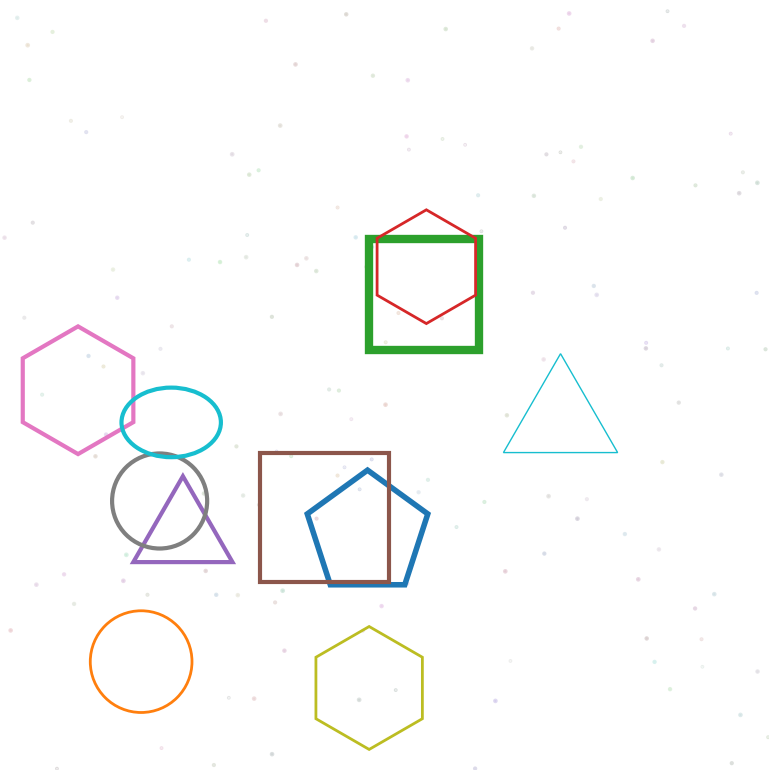[{"shape": "pentagon", "thickness": 2, "radius": 0.41, "center": [0.477, 0.307]}, {"shape": "circle", "thickness": 1, "radius": 0.33, "center": [0.183, 0.141]}, {"shape": "square", "thickness": 3, "radius": 0.36, "center": [0.551, 0.617]}, {"shape": "hexagon", "thickness": 1, "radius": 0.37, "center": [0.554, 0.654]}, {"shape": "triangle", "thickness": 1.5, "radius": 0.37, "center": [0.238, 0.307]}, {"shape": "square", "thickness": 1.5, "radius": 0.42, "center": [0.421, 0.328]}, {"shape": "hexagon", "thickness": 1.5, "radius": 0.41, "center": [0.101, 0.493]}, {"shape": "circle", "thickness": 1.5, "radius": 0.31, "center": [0.207, 0.349]}, {"shape": "hexagon", "thickness": 1, "radius": 0.4, "center": [0.479, 0.107]}, {"shape": "oval", "thickness": 1.5, "radius": 0.32, "center": [0.222, 0.451]}, {"shape": "triangle", "thickness": 0.5, "radius": 0.43, "center": [0.728, 0.455]}]